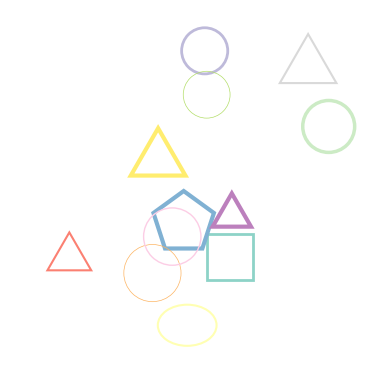[{"shape": "square", "thickness": 2, "radius": 0.3, "center": [0.597, 0.332]}, {"shape": "oval", "thickness": 1.5, "radius": 0.38, "center": [0.486, 0.155]}, {"shape": "circle", "thickness": 2, "radius": 0.3, "center": [0.532, 0.868]}, {"shape": "triangle", "thickness": 1.5, "radius": 0.33, "center": [0.18, 0.331]}, {"shape": "pentagon", "thickness": 3, "radius": 0.41, "center": [0.477, 0.421]}, {"shape": "circle", "thickness": 0.5, "radius": 0.37, "center": [0.396, 0.291]}, {"shape": "circle", "thickness": 0.5, "radius": 0.3, "center": [0.537, 0.754]}, {"shape": "circle", "thickness": 1, "radius": 0.37, "center": [0.447, 0.386]}, {"shape": "triangle", "thickness": 1.5, "radius": 0.42, "center": [0.8, 0.827]}, {"shape": "triangle", "thickness": 3, "radius": 0.29, "center": [0.602, 0.44]}, {"shape": "circle", "thickness": 2.5, "radius": 0.34, "center": [0.854, 0.672]}, {"shape": "triangle", "thickness": 3, "radius": 0.41, "center": [0.411, 0.585]}]